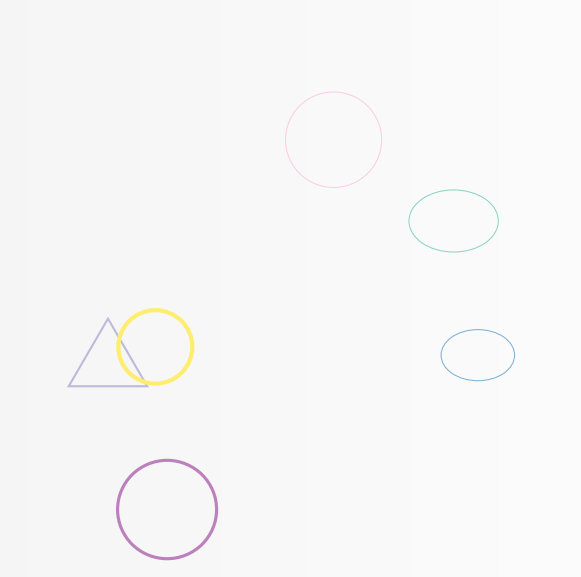[{"shape": "oval", "thickness": 0.5, "radius": 0.38, "center": [0.78, 0.617]}, {"shape": "triangle", "thickness": 1, "radius": 0.39, "center": [0.186, 0.369]}, {"shape": "oval", "thickness": 0.5, "radius": 0.32, "center": [0.822, 0.384]}, {"shape": "circle", "thickness": 0.5, "radius": 0.41, "center": [0.574, 0.757]}, {"shape": "circle", "thickness": 1.5, "radius": 0.43, "center": [0.287, 0.117]}, {"shape": "circle", "thickness": 2, "radius": 0.32, "center": [0.267, 0.398]}]